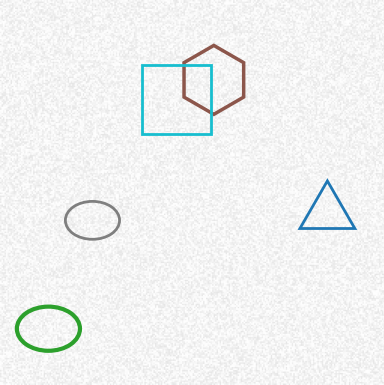[{"shape": "triangle", "thickness": 2, "radius": 0.41, "center": [0.85, 0.448]}, {"shape": "oval", "thickness": 3, "radius": 0.41, "center": [0.126, 0.146]}, {"shape": "hexagon", "thickness": 2.5, "radius": 0.45, "center": [0.555, 0.793]}, {"shape": "oval", "thickness": 2, "radius": 0.35, "center": [0.24, 0.428]}, {"shape": "square", "thickness": 2, "radius": 0.45, "center": [0.458, 0.741]}]